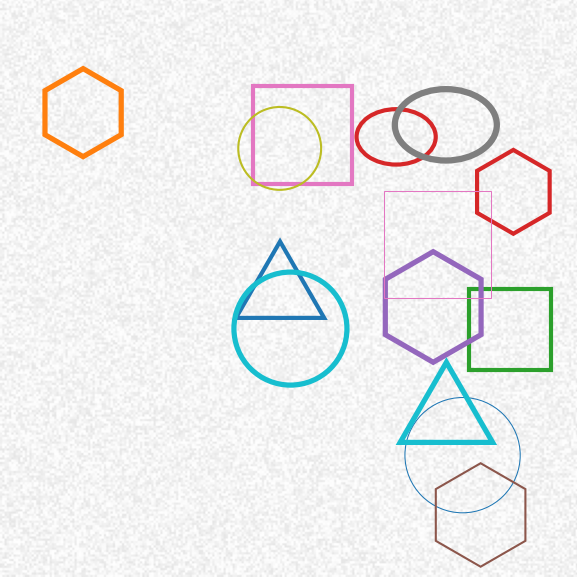[{"shape": "triangle", "thickness": 2, "radius": 0.44, "center": [0.485, 0.493]}, {"shape": "circle", "thickness": 0.5, "radius": 0.5, "center": [0.801, 0.211]}, {"shape": "hexagon", "thickness": 2.5, "radius": 0.38, "center": [0.144, 0.804]}, {"shape": "square", "thickness": 2, "radius": 0.35, "center": [0.883, 0.428]}, {"shape": "oval", "thickness": 2, "radius": 0.34, "center": [0.686, 0.762]}, {"shape": "hexagon", "thickness": 2, "radius": 0.36, "center": [0.889, 0.667]}, {"shape": "hexagon", "thickness": 2.5, "radius": 0.48, "center": [0.75, 0.468]}, {"shape": "hexagon", "thickness": 1, "radius": 0.45, "center": [0.832, 0.107]}, {"shape": "square", "thickness": 2, "radius": 0.43, "center": [0.524, 0.765]}, {"shape": "square", "thickness": 0.5, "radius": 0.46, "center": [0.757, 0.576]}, {"shape": "oval", "thickness": 3, "radius": 0.44, "center": [0.772, 0.783]}, {"shape": "circle", "thickness": 1, "radius": 0.36, "center": [0.484, 0.742]}, {"shape": "triangle", "thickness": 2.5, "radius": 0.46, "center": [0.773, 0.279]}, {"shape": "circle", "thickness": 2.5, "radius": 0.49, "center": [0.503, 0.43]}]